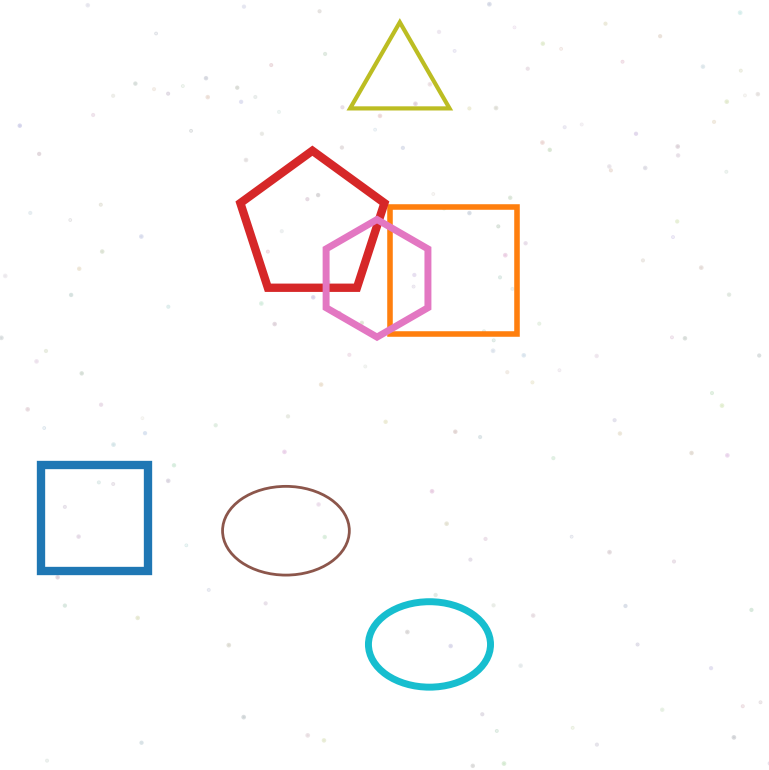[{"shape": "square", "thickness": 3, "radius": 0.35, "center": [0.123, 0.328]}, {"shape": "square", "thickness": 2, "radius": 0.41, "center": [0.589, 0.649]}, {"shape": "pentagon", "thickness": 3, "radius": 0.49, "center": [0.406, 0.706]}, {"shape": "oval", "thickness": 1, "radius": 0.41, "center": [0.371, 0.311]}, {"shape": "hexagon", "thickness": 2.5, "radius": 0.38, "center": [0.49, 0.639]}, {"shape": "triangle", "thickness": 1.5, "radius": 0.37, "center": [0.519, 0.897]}, {"shape": "oval", "thickness": 2.5, "radius": 0.4, "center": [0.558, 0.163]}]